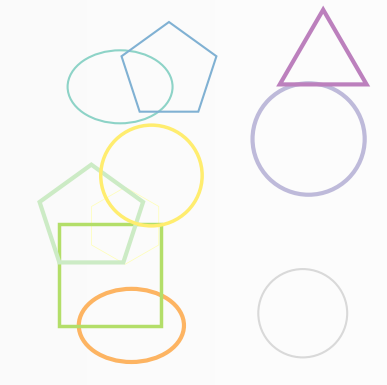[{"shape": "oval", "thickness": 1.5, "radius": 0.68, "center": [0.31, 0.775]}, {"shape": "hexagon", "thickness": 0.5, "radius": 0.5, "center": [0.323, 0.414]}, {"shape": "circle", "thickness": 3, "radius": 0.72, "center": [0.796, 0.639]}, {"shape": "pentagon", "thickness": 1.5, "radius": 0.64, "center": [0.436, 0.814]}, {"shape": "oval", "thickness": 3, "radius": 0.68, "center": [0.339, 0.155]}, {"shape": "square", "thickness": 2.5, "radius": 0.66, "center": [0.284, 0.286]}, {"shape": "circle", "thickness": 1.5, "radius": 0.57, "center": [0.781, 0.186]}, {"shape": "triangle", "thickness": 3, "radius": 0.65, "center": [0.834, 0.845]}, {"shape": "pentagon", "thickness": 3, "radius": 0.7, "center": [0.236, 0.432]}, {"shape": "circle", "thickness": 2.5, "radius": 0.65, "center": [0.391, 0.544]}]